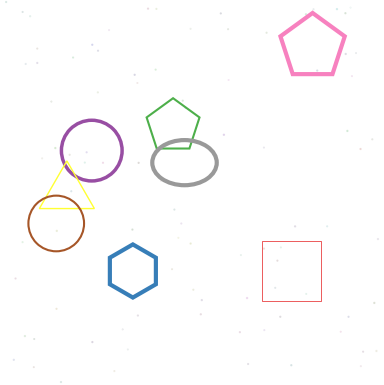[{"shape": "square", "thickness": 0.5, "radius": 0.39, "center": [0.757, 0.296]}, {"shape": "hexagon", "thickness": 3, "radius": 0.35, "center": [0.345, 0.296]}, {"shape": "pentagon", "thickness": 1.5, "radius": 0.36, "center": [0.45, 0.673]}, {"shape": "circle", "thickness": 2.5, "radius": 0.39, "center": [0.238, 0.609]}, {"shape": "triangle", "thickness": 1, "radius": 0.41, "center": [0.174, 0.5]}, {"shape": "circle", "thickness": 1.5, "radius": 0.36, "center": [0.146, 0.42]}, {"shape": "pentagon", "thickness": 3, "radius": 0.44, "center": [0.812, 0.878]}, {"shape": "oval", "thickness": 3, "radius": 0.42, "center": [0.479, 0.578]}]